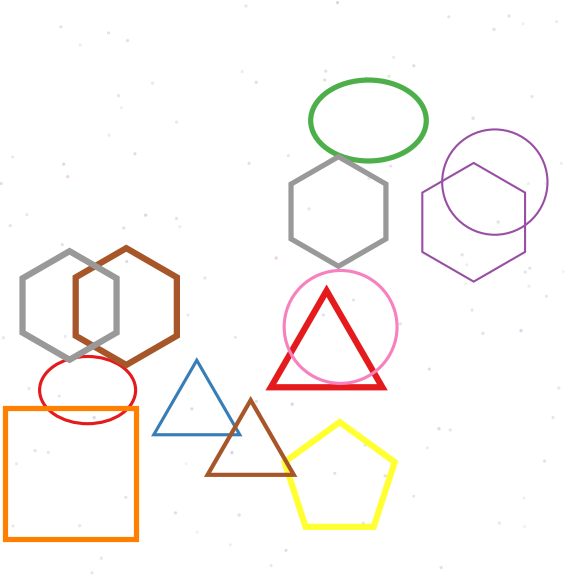[{"shape": "oval", "thickness": 1.5, "radius": 0.42, "center": [0.152, 0.324]}, {"shape": "triangle", "thickness": 3, "radius": 0.56, "center": [0.566, 0.384]}, {"shape": "triangle", "thickness": 1.5, "radius": 0.43, "center": [0.341, 0.289]}, {"shape": "oval", "thickness": 2.5, "radius": 0.5, "center": [0.638, 0.79]}, {"shape": "hexagon", "thickness": 1, "radius": 0.51, "center": [0.82, 0.614]}, {"shape": "circle", "thickness": 1, "radius": 0.46, "center": [0.857, 0.684]}, {"shape": "square", "thickness": 2.5, "radius": 0.56, "center": [0.122, 0.179]}, {"shape": "pentagon", "thickness": 3, "radius": 0.5, "center": [0.588, 0.168]}, {"shape": "hexagon", "thickness": 3, "radius": 0.51, "center": [0.219, 0.468]}, {"shape": "triangle", "thickness": 2, "radius": 0.43, "center": [0.434, 0.22]}, {"shape": "circle", "thickness": 1.5, "radius": 0.49, "center": [0.59, 0.433]}, {"shape": "hexagon", "thickness": 3, "radius": 0.47, "center": [0.12, 0.47]}, {"shape": "hexagon", "thickness": 2.5, "radius": 0.47, "center": [0.586, 0.633]}]